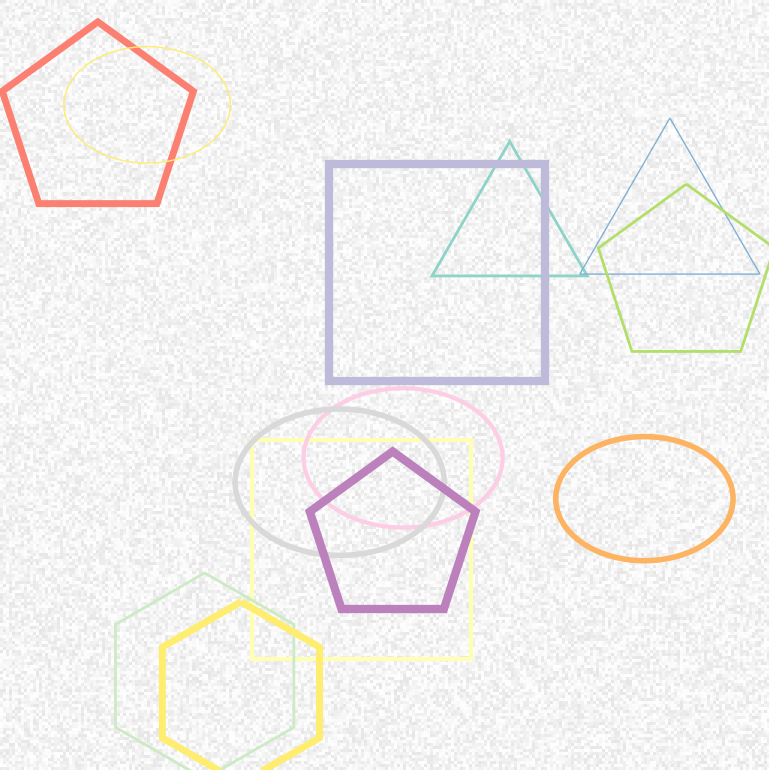[{"shape": "triangle", "thickness": 1, "radius": 0.58, "center": [0.662, 0.7]}, {"shape": "square", "thickness": 1.5, "radius": 0.71, "center": [0.469, 0.286]}, {"shape": "square", "thickness": 3, "radius": 0.7, "center": [0.567, 0.646]}, {"shape": "pentagon", "thickness": 2.5, "radius": 0.65, "center": [0.127, 0.841]}, {"shape": "triangle", "thickness": 0.5, "radius": 0.68, "center": [0.87, 0.712]}, {"shape": "oval", "thickness": 2, "radius": 0.58, "center": [0.837, 0.352]}, {"shape": "pentagon", "thickness": 1, "radius": 0.6, "center": [0.891, 0.641]}, {"shape": "oval", "thickness": 1.5, "radius": 0.65, "center": [0.524, 0.405]}, {"shape": "oval", "thickness": 2, "radius": 0.68, "center": [0.441, 0.374]}, {"shape": "pentagon", "thickness": 3, "radius": 0.57, "center": [0.51, 0.301]}, {"shape": "hexagon", "thickness": 1, "radius": 0.67, "center": [0.266, 0.122]}, {"shape": "hexagon", "thickness": 2.5, "radius": 0.59, "center": [0.313, 0.101]}, {"shape": "oval", "thickness": 0.5, "radius": 0.54, "center": [0.191, 0.864]}]